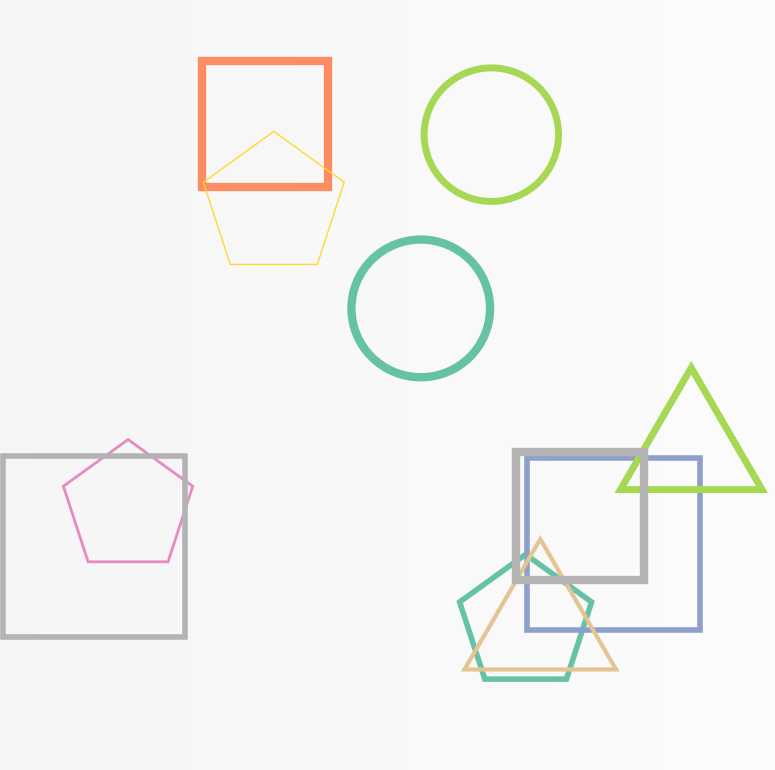[{"shape": "pentagon", "thickness": 2, "radius": 0.45, "center": [0.678, 0.19]}, {"shape": "circle", "thickness": 3, "radius": 0.45, "center": [0.543, 0.599]}, {"shape": "square", "thickness": 3, "radius": 0.41, "center": [0.342, 0.839]}, {"shape": "square", "thickness": 2, "radius": 0.56, "center": [0.792, 0.293]}, {"shape": "pentagon", "thickness": 1, "radius": 0.44, "center": [0.165, 0.341]}, {"shape": "circle", "thickness": 2.5, "radius": 0.43, "center": [0.634, 0.825]}, {"shape": "triangle", "thickness": 2.5, "radius": 0.53, "center": [0.892, 0.417]}, {"shape": "pentagon", "thickness": 0.5, "radius": 0.48, "center": [0.353, 0.734]}, {"shape": "triangle", "thickness": 1.5, "radius": 0.56, "center": [0.697, 0.187]}, {"shape": "square", "thickness": 2, "radius": 0.59, "center": [0.121, 0.29]}, {"shape": "square", "thickness": 3, "radius": 0.41, "center": [0.748, 0.33]}]